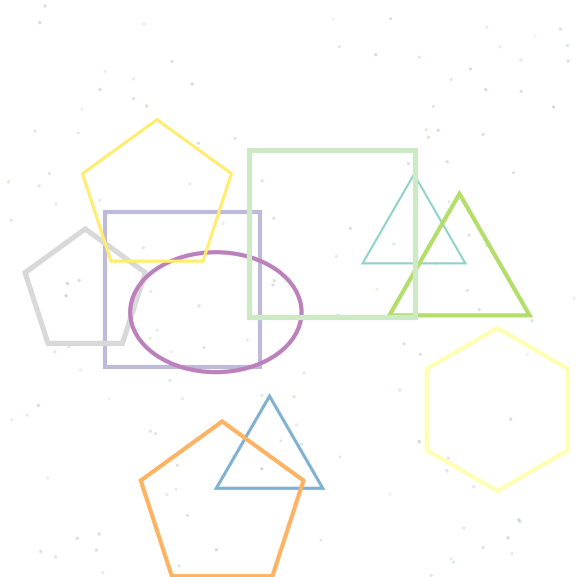[{"shape": "triangle", "thickness": 1, "radius": 0.51, "center": [0.717, 0.594]}, {"shape": "hexagon", "thickness": 2, "radius": 0.71, "center": [0.861, 0.29]}, {"shape": "square", "thickness": 2, "radius": 0.67, "center": [0.316, 0.498]}, {"shape": "triangle", "thickness": 1.5, "radius": 0.53, "center": [0.467, 0.207]}, {"shape": "pentagon", "thickness": 2, "radius": 0.74, "center": [0.385, 0.121]}, {"shape": "triangle", "thickness": 2, "radius": 0.7, "center": [0.796, 0.523]}, {"shape": "pentagon", "thickness": 2.5, "radius": 0.55, "center": [0.148, 0.493]}, {"shape": "oval", "thickness": 2, "radius": 0.74, "center": [0.374, 0.459]}, {"shape": "square", "thickness": 2.5, "radius": 0.72, "center": [0.575, 0.594]}, {"shape": "pentagon", "thickness": 1.5, "radius": 0.68, "center": [0.272, 0.657]}]